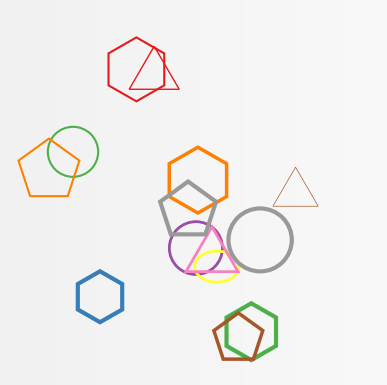[{"shape": "triangle", "thickness": 1, "radius": 0.37, "center": [0.398, 0.805]}, {"shape": "hexagon", "thickness": 1.5, "radius": 0.42, "center": [0.352, 0.82]}, {"shape": "hexagon", "thickness": 3, "radius": 0.33, "center": [0.258, 0.229]}, {"shape": "hexagon", "thickness": 3, "radius": 0.37, "center": [0.648, 0.138]}, {"shape": "circle", "thickness": 1.5, "radius": 0.32, "center": [0.188, 0.606]}, {"shape": "circle", "thickness": 2, "radius": 0.34, "center": [0.506, 0.356]}, {"shape": "hexagon", "thickness": 2.5, "radius": 0.43, "center": [0.511, 0.532]}, {"shape": "pentagon", "thickness": 1.5, "radius": 0.41, "center": [0.126, 0.557]}, {"shape": "oval", "thickness": 2, "radius": 0.29, "center": [0.56, 0.308]}, {"shape": "triangle", "thickness": 0.5, "radius": 0.34, "center": [0.763, 0.498]}, {"shape": "pentagon", "thickness": 2.5, "radius": 0.33, "center": [0.615, 0.121]}, {"shape": "triangle", "thickness": 2, "radius": 0.39, "center": [0.547, 0.333]}, {"shape": "circle", "thickness": 3, "radius": 0.41, "center": [0.671, 0.377]}, {"shape": "pentagon", "thickness": 3, "radius": 0.38, "center": [0.485, 0.453]}]